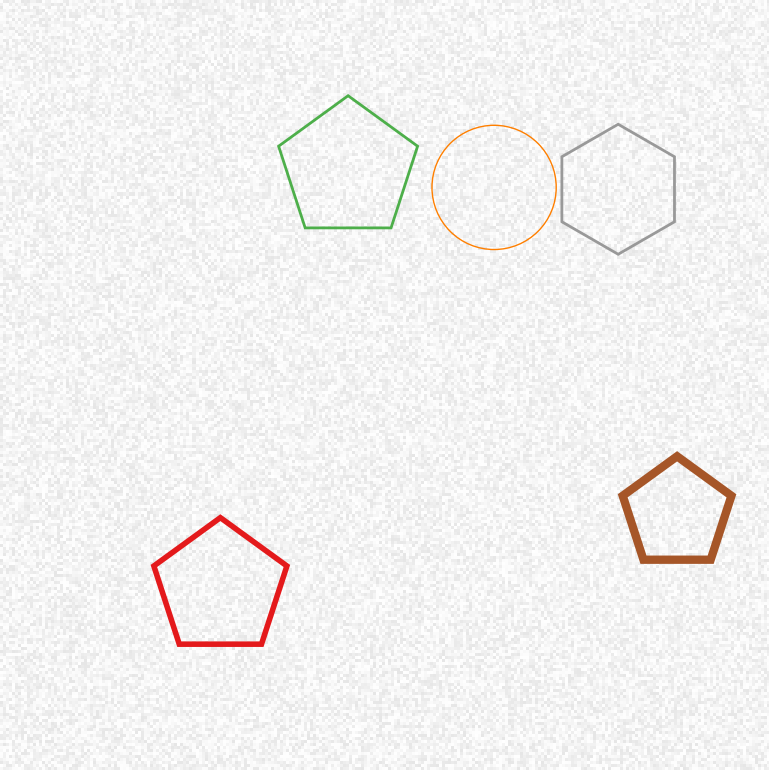[{"shape": "pentagon", "thickness": 2, "radius": 0.45, "center": [0.286, 0.237]}, {"shape": "pentagon", "thickness": 1, "radius": 0.47, "center": [0.452, 0.781]}, {"shape": "circle", "thickness": 0.5, "radius": 0.4, "center": [0.642, 0.757]}, {"shape": "pentagon", "thickness": 3, "radius": 0.37, "center": [0.879, 0.333]}, {"shape": "hexagon", "thickness": 1, "radius": 0.42, "center": [0.803, 0.754]}]